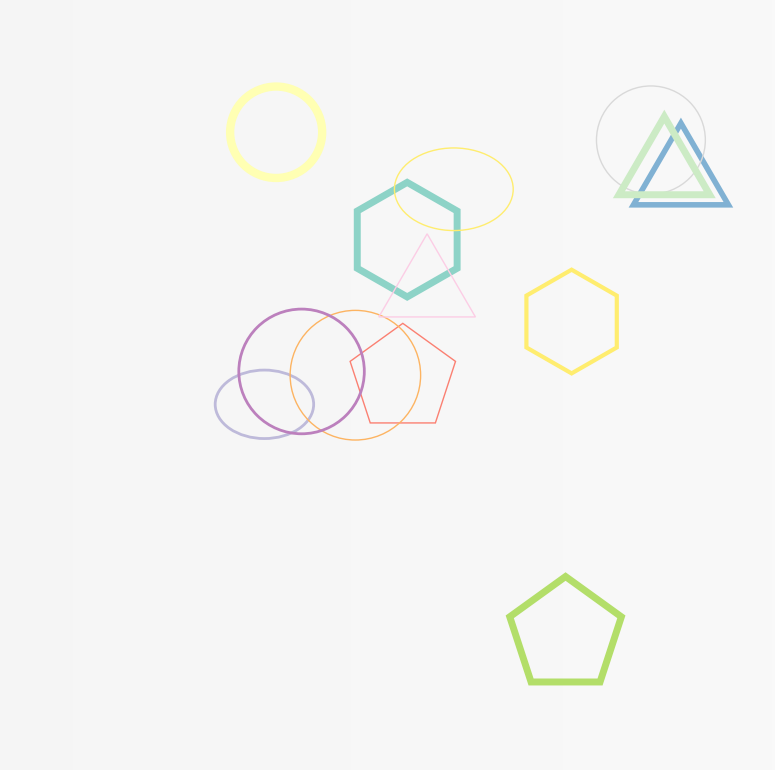[{"shape": "hexagon", "thickness": 2.5, "radius": 0.37, "center": [0.525, 0.689]}, {"shape": "circle", "thickness": 3, "radius": 0.3, "center": [0.356, 0.828]}, {"shape": "oval", "thickness": 1, "radius": 0.32, "center": [0.341, 0.475]}, {"shape": "pentagon", "thickness": 0.5, "radius": 0.36, "center": [0.52, 0.509]}, {"shape": "triangle", "thickness": 2, "radius": 0.35, "center": [0.879, 0.769]}, {"shape": "circle", "thickness": 0.5, "radius": 0.42, "center": [0.459, 0.513]}, {"shape": "pentagon", "thickness": 2.5, "radius": 0.38, "center": [0.73, 0.176]}, {"shape": "triangle", "thickness": 0.5, "radius": 0.36, "center": [0.551, 0.624]}, {"shape": "circle", "thickness": 0.5, "radius": 0.35, "center": [0.84, 0.818]}, {"shape": "circle", "thickness": 1, "radius": 0.4, "center": [0.389, 0.518]}, {"shape": "triangle", "thickness": 2.5, "radius": 0.34, "center": [0.857, 0.781]}, {"shape": "oval", "thickness": 0.5, "radius": 0.38, "center": [0.586, 0.754]}, {"shape": "hexagon", "thickness": 1.5, "radius": 0.34, "center": [0.738, 0.582]}]